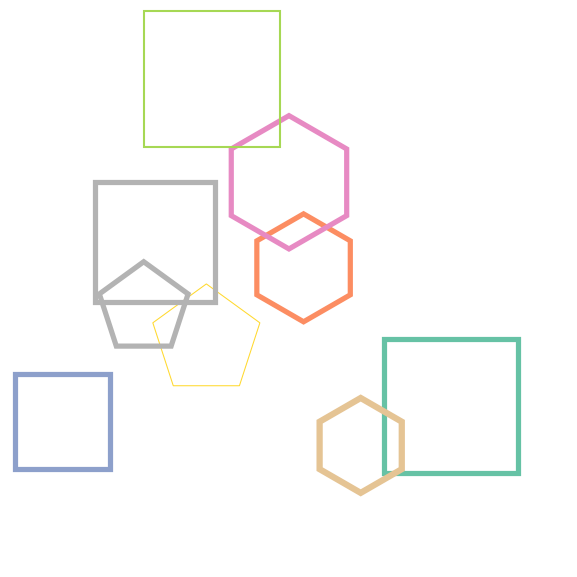[{"shape": "square", "thickness": 2.5, "radius": 0.58, "center": [0.781, 0.297]}, {"shape": "hexagon", "thickness": 2.5, "radius": 0.47, "center": [0.526, 0.535]}, {"shape": "square", "thickness": 2.5, "radius": 0.41, "center": [0.109, 0.269]}, {"shape": "hexagon", "thickness": 2.5, "radius": 0.58, "center": [0.5, 0.683]}, {"shape": "square", "thickness": 1, "radius": 0.59, "center": [0.367, 0.863]}, {"shape": "pentagon", "thickness": 0.5, "radius": 0.49, "center": [0.357, 0.41]}, {"shape": "hexagon", "thickness": 3, "radius": 0.41, "center": [0.625, 0.228]}, {"shape": "square", "thickness": 2.5, "radius": 0.52, "center": [0.269, 0.58]}, {"shape": "pentagon", "thickness": 2.5, "radius": 0.4, "center": [0.249, 0.465]}]